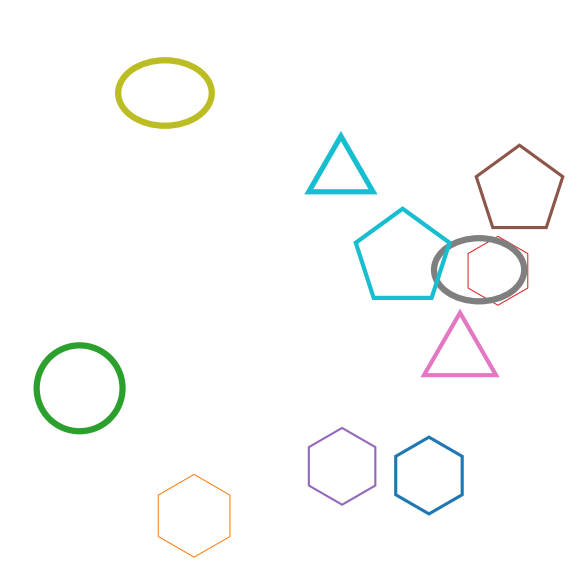[{"shape": "hexagon", "thickness": 1.5, "radius": 0.33, "center": [0.743, 0.176]}, {"shape": "hexagon", "thickness": 0.5, "radius": 0.36, "center": [0.336, 0.106]}, {"shape": "circle", "thickness": 3, "radius": 0.37, "center": [0.138, 0.327]}, {"shape": "hexagon", "thickness": 0.5, "radius": 0.3, "center": [0.862, 0.53]}, {"shape": "hexagon", "thickness": 1, "radius": 0.33, "center": [0.592, 0.192]}, {"shape": "pentagon", "thickness": 1.5, "radius": 0.39, "center": [0.9, 0.669]}, {"shape": "triangle", "thickness": 2, "radius": 0.36, "center": [0.797, 0.386]}, {"shape": "oval", "thickness": 3, "radius": 0.39, "center": [0.83, 0.532]}, {"shape": "oval", "thickness": 3, "radius": 0.4, "center": [0.286, 0.838]}, {"shape": "triangle", "thickness": 2.5, "radius": 0.32, "center": [0.59, 0.699]}, {"shape": "pentagon", "thickness": 2, "radius": 0.43, "center": [0.697, 0.552]}]